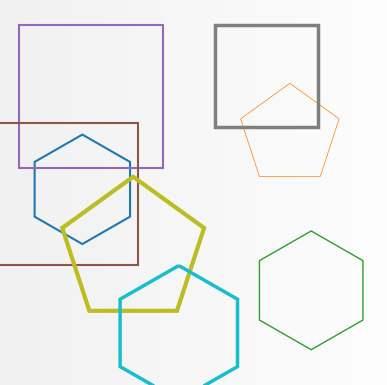[{"shape": "hexagon", "thickness": 1.5, "radius": 0.71, "center": [0.212, 0.508]}, {"shape": "pentagon", "thickness": 0.5, "radius": 0.67, "center": [0.748, 0.65]}, {"shape": "hexagon", "thickness": 1, "radius": 0.77, "center": [0.803, 0.246]}, {"shape": "square", "thickness": 1.5, "radius": 0.93, "center": [0.235, 0.75]}, {"shape": "square", "thickness": 1.5, "radius": 0.92, "center": [0.172, 0.496]}, {"shape": "square", "thickness": 2.5, "radius": 0.67, "center": [0.687, 0.803]}, {"shape": "pentagon", "thickness": 3, "radius": 0.96, "center": [0.344, 0.348]}, {"shape": "hexagon", "thickness": 2.5, "radius": 0.87, "center": [0.461, 0.135]}]